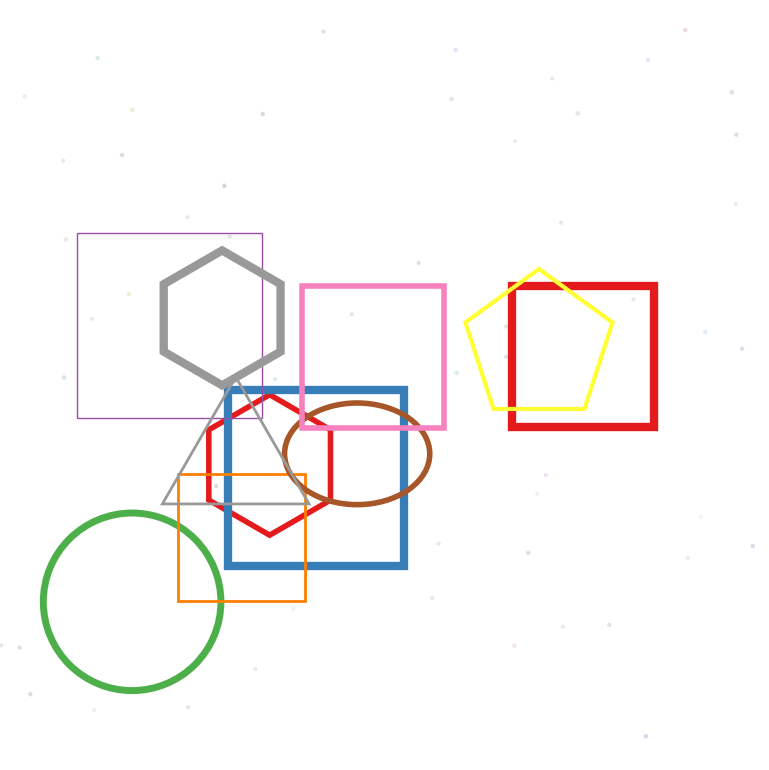[{"shape": "square", "thickness": 3, "radius": 0.46, "center": [0.757, 0.537]}, {"shape": "hexagon", "thickness": 2, "radius": 0.46, "center": [0.35, 0.396]}, {"shape": "square", "thickness": 3, "radius": 0.57, "center": [0.411, 0.379]}, {"shape": "circle", "thickness": 2.5, "radius": 0.58, "center": [0.172, 0.218]}, {"shape": "square", "thickness": 0.5, "radius": 0.6, "center": [0.22, 0.577]}, {"shape": "square", "thickness": 1, "radius": 0.41, "center": [0.313, 0.302]}, {"shape": "pentagon", "thickness": 1.5, "radius": 0.5, "center": [0.7, 0.55]}, {"shape": "oval", "thickness": 2, "radius": 0.47, "center": [0.464, 0.411]}, {"shape": "square", "thickness": 2, "radius": 0.46, "center": [0.484, 0.536]}, {"shape": "hexagon", "thickness": 3, "radius": 0.44, "center": [0.288, 0.587]}, {"shape": "triangle", "thickness": 1, "radius": 0.55, "center": [0.306, 0.401]}]